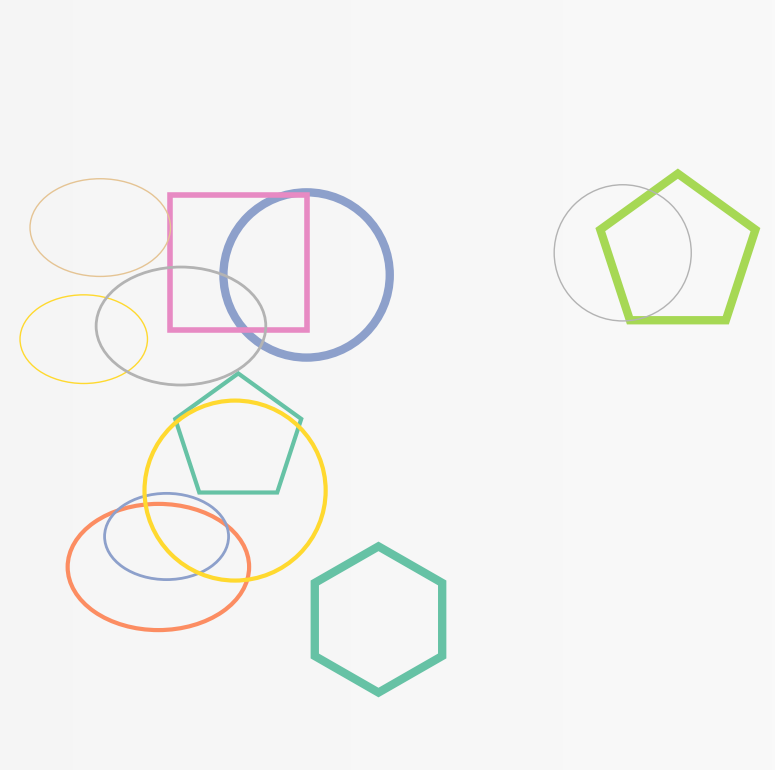[{"shape": "pentagon", "thickness": 1.5, "radius": 0.43, "center": [0.307, 0.43]}, {"shape": "hexagon", "thickness": 3, "radius": 0.47, "center": [0.488, 0.196]}, {"shape": "oval", "thickness": 1.5, "radius": 0.59, "center": [0.204, 0.264]}, {"shape": "oval", "thickness": 1, "radius": 0.4, "center": [0.215, 0.303]}, {"shape": "circle", "thickness": 3, "radius": 0.54, "center": [0.396, 0.643]}, {"shape": "square", "thickness": 2, "radius": 0.44, "center": [0.308, 0.659]}, {"shape": "pentagon", "thickness": 3, "radius": 0.53, "center": [0.875, 0.669]}, {"shape": "circle", "thickness": 1.5, "radius": 0.58, "center": [0.303, 0.363]}, {"shape": "oval", "thickness": 0.5, "radius": 0.41, "center": [0.108, 0.56]}, {"shape": "oval", "thickness": 0.5, "radius": 0.45, "center": [0.129, 0.704]}, {"shape": "circle", "thickness": 0.5, "radius": 0.44, "center": [0.804, 0.672]}, {"shape": "oval", "thickness": 1, "radius": 0.55, "center": [0.233, 0.577]}]